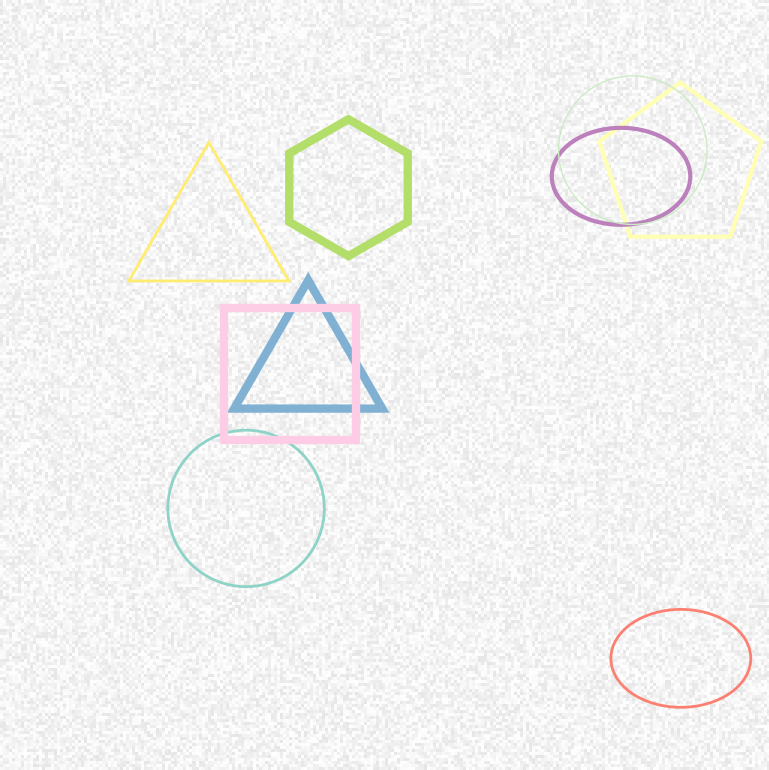[{"shape": "circle", "thickness": 1, "radius": 0.51, "center": [0.32, 0.34]}, {"shape": "pentagon", "thickness": 1.5, "radius": 0.55, "center": [0.884, 0.782]}, {"shape": "oval", "thickness": 1, "radius": 0.45, "center": [0.884, 0.145]}, {"shape": "triangle", "thickness": 3, "radius": 0.56, "center": [0.4, 0.525]}, {"shape": "hexagon", "thickness": 3, "radius": 0.44, "center": [0.453, 0.756]}, {"shape": "square", "thickness": 3, "radius": 0.43, "center": [0.376, 0.515]}, {"shape": "oval", "thickness": 1.5, "radius": 0.45, "center": [0.807, 0.771]}, {"shape": "circle", "thickness": 0.5, "radius": 0.48, "center": [0.822, 0.805]}, {"shape": "triangle", "thickness": 1, "radius": 0.6, "center": [0.271, 0.695]}]